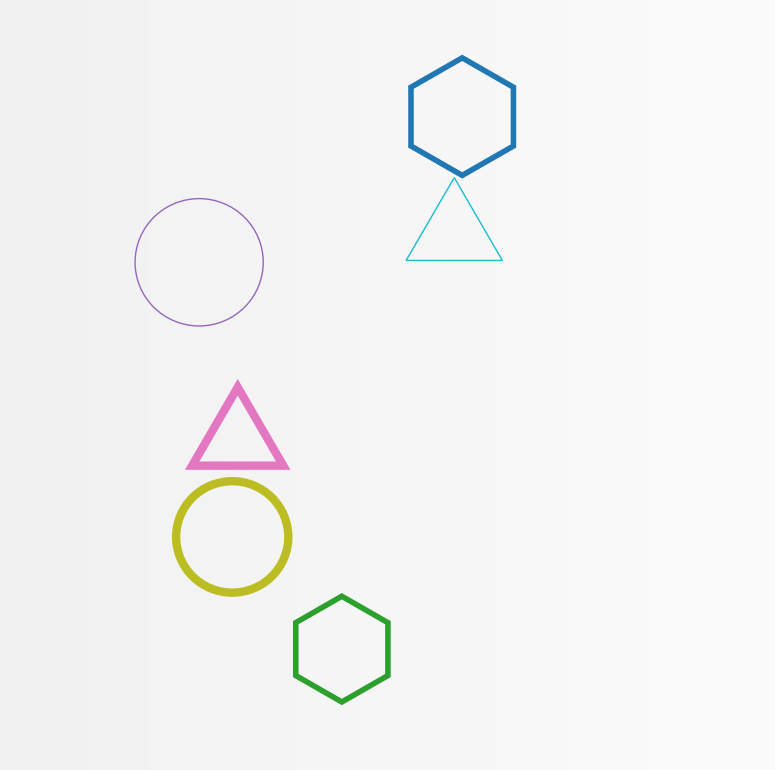[{"shape": "hexagon", "thickness": 2, "radius": 0.38, "center": [0.596, 0.849]}, {"shape": "hexagon", "thickness": 2, "radius": 0.34, "center": [0.441, 0.157]}, {"shape": "circle", "thickness": 0.5, "radius": 0.41, "center": [0.257, 0.659]}, {"shape": "triangle", "thickness": 3, "radius": 0.34, "center": [0.307, 0.429]}, {"shape": "circle", "thickness": 3, "radius": 0.36, "center": [0.3, 0.303]}, {"shape": "triangle", "thickness": 0.5, "radius": 0.36, "center": [0.586, 0.698]}]